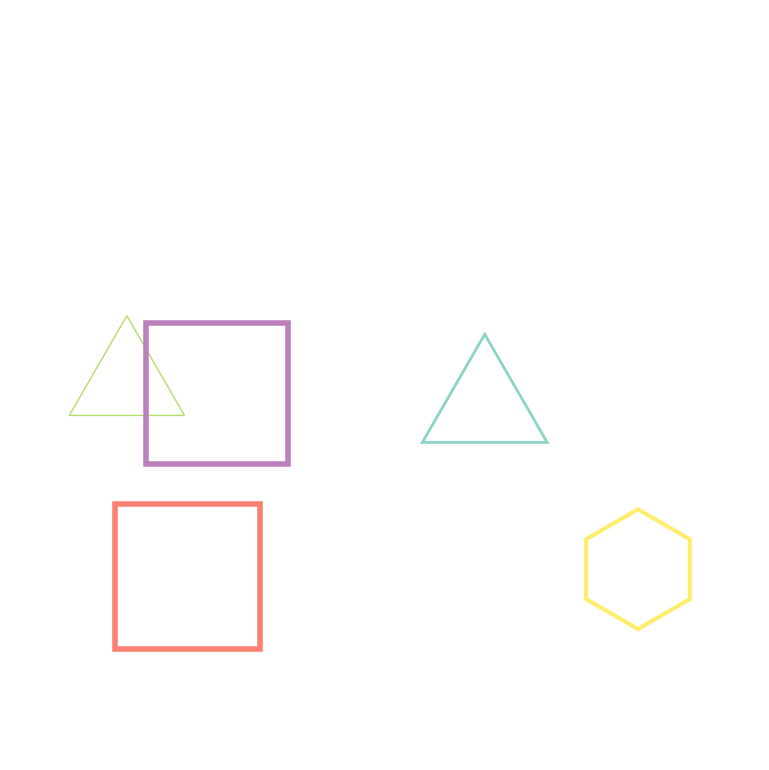[{"shape": "triangle", "thickness": 1, "radius": 0.47, "center": [0.63, 0.472]}, {"shape": "square", "thickness": 2, "radius": 0.47, "center": [0.244, 0.251]}, {"shape": "triangle", "thickness": 0.5, "radius": 0.43, "center": [0.165, 0.504]}, {"shape": "square", "thickness": 2, "radius": 0.46, "center": [0.282, 0.489]}, {"shape": "hexagon", "thickness": 1.5, "radius": 0.39, "center": [0.829, 0.261]}]